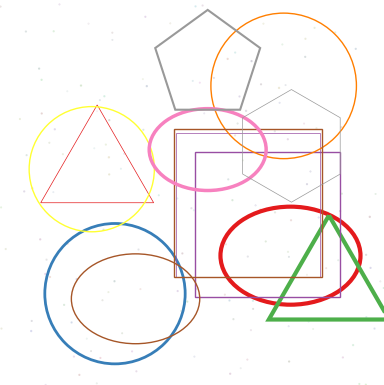[{"shape": "triangle", "thickness": 0.5, "radius": 0.85, "center": [0.252, 0.558]}, {"shape": "oval", "thickness": 3, "radius": 0.91, "center": [0.754, 0.336]}, {"shape": "circle", "thickness": 2, "radius": 0.91, "center": [0.299, 0.237]}, {"shape": "triangle", "thickness": 3, "radius": 0.9, "center": [0.854, 0.26]}, {"shape": "square", "thickness": 1, "radius": 0.94, "center": [0.696, 0.417]}, {"shape": "square", "thickness": 0.5, "radius": 0.94, "center": [0.644, 0.468]}, {"shape": "circle", "thickness": 1, "radius": 0.94, "center": [0.737, 0.777]}, {"shape": "circle", "thickness": 1, "radius": 0.81, "center": [0.238, 0.561]}, {"shape": "oval", "thickness": 1, "radius": 0.83, "center": [0.352, 0.224]}, {"shape": "square", "thickness": 1, "radius": 0.96, "center": [0.645, 0.472]}, {"shape": "oval", "thickness": 2.5, "radius": 0.76, "center": [0.539, 0.611]}, {"shape": "hexagon", "thickness": 0.5, "radius": 0.73, "center": [0.757, 0.621]}, {"shape": "pentagon", "thickness": 1.5, "radius": 0.72, "center": [0.539, 0.831]}]